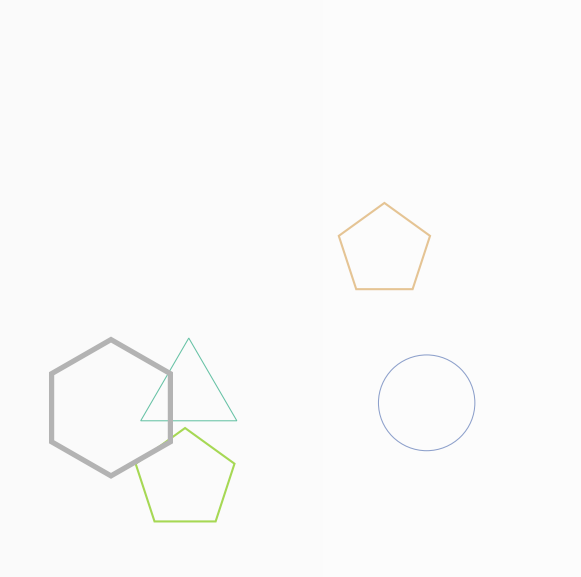[{"shape": "triangle", "thickness": 0.5, "radius": 0.48, "center": [0.325, 0.318]}, {"shape": "circle", "thickness": 0.5, "radius": 0.41, "center": [0.734, 0.302]}, {"shape": "pentagon", "thickness": 1, "radius": 0.45, "center": [0.318, 0.169]}, {"shape": "pentagon", "thickness": 1, "radius": 0.41, "center": [0.661, 0.565]}, {"shape": "hexagon", "thickness": 2.5, "radius": 0.59, "center": [0.191, 0.293]}]